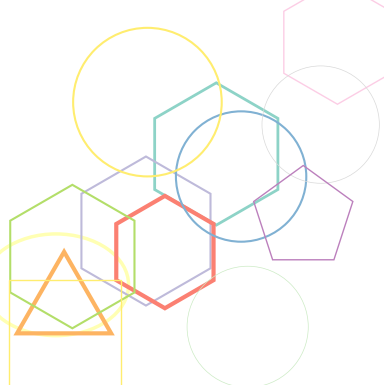[{"shape": "hexagon", "thickness": 2, "radius": 0.92, "center": [0.562, 0.6]}, {"shape": "oval", "thickness": 2.5, "radius": 0.94, "center": [0.145, 0.26]}, {"shape": "hexagon", "thickness": 1.5, "radius": 0.97, "center": [0.379, 0.4]}, {"shape": "hexagon", "thickness": 3, "radius": 0.73, "center": [0.428, 0.345]}, {"shape": "circle", "thickness": 1.5, "radius": 0.85, "center": [0.626, 0.541]}, {"shape": "triangle", "thickness": 3, "radius": 0.71, "center": [0.166, 0.205]}, {"shape": "hexagon", "thickness": 1.5, "radius": 0.93, "center": [0.188, 0.334]}, {"shape": "hexagon", "thickness": 1, "radius": 0.8, "center": [0.877, 0.89]}, {"shape": "circle", "thickness": 0.5, "radius": 0.76, "center": [0.833, 0.676]}, {"shape": "pentagon", "thickness": 1, "radius": 0.68, "center": [0.788, 0.435]}, {"shape": "circle", "thickness": 0.5, "radius": 0.79, "center": [0.643, 0.151]}, {"shape": "square", "thickness": 1, "radius": 0.73, "center": [0.169, 0.127]}, {"shape": "circle", "thickness": 1.5, "radius": 0.96, "center": [0.383, 0.735]}]